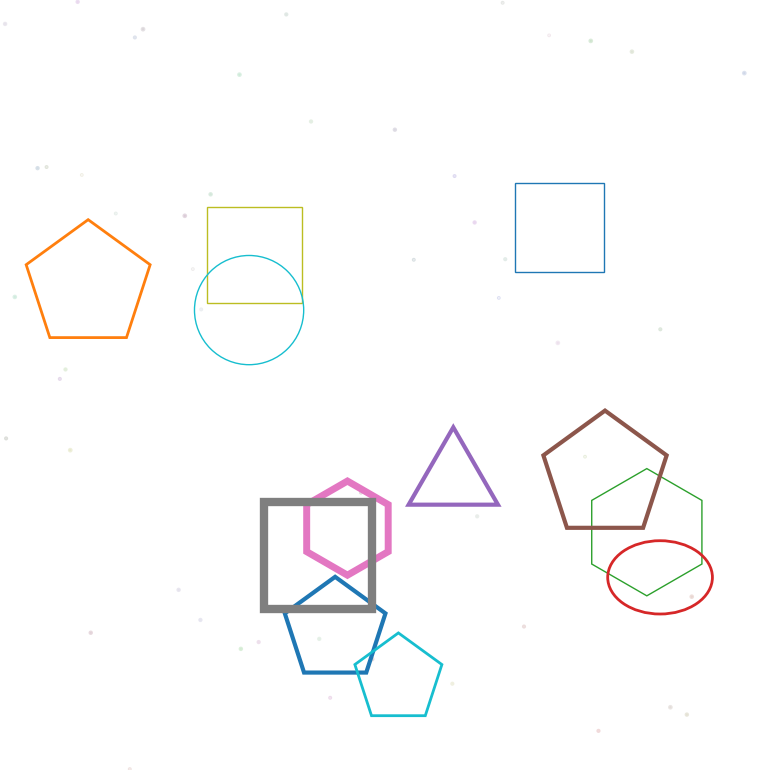[{"shape": "square", "thickness": 0.5, "radius": 0.29, "center": [0.727, 0.704]}, {"shape": "pentagon", "thickness": 1.5, "radius": 0.34, "center": [0.435, 0.182]}, {"shape": "pentagon", "thickness": 1, "radius": 0.42, "center": [0.114, 0.63]}, {"shape": "hexagon", "thickness": 0.5, "radius": 0.41, "center": [0.84, 0.309]}, {"shape": "oval", "thickness": 1, "radius": 0.34, "center": [0.857, 0.25]}, {"shape": "triangle", "thickness": 1.5, "radius": 0.33, "center": [0.589, 0.378]}, {"shape": "pentagon", "thickness": 1.5, "radius": 0.42, "center": [0.786, 0.383]}, {"shape": "hexagon", "thickness": 2.5, "radius": 0.31, "center": [0.451, 0.314]}, {"shape": "square", "thickness": 3, "radius": 0.35, "center": [0.413, 0.278]}, {"shape": "square", "thickness": 0.5, "radius": 0.31, "center": [0.331, 0.669]}, {"shape": "pentagon", "thickness": 1, "radius": 0.3, "center": [0.517, 0.119]}, {"shape": "circle", "thickness": 0.5, "radius": 0.35, "center": [0.323, 0.597]}]